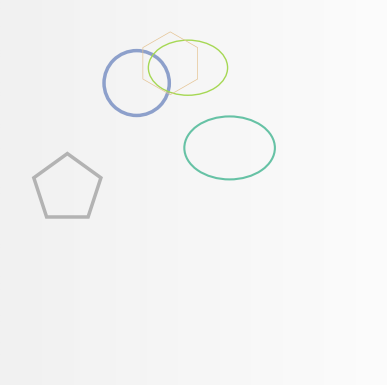[{"shape": "oval", "thickness": 1.5, "radius": 0.58, "center": [0.593, 0.616]}, {"shape": "circle", "thickness": 2.5, "radius": 0.42, "center": [0.353, 0.784]}, {"shape": "oval", "thickness": 1, "radius": 0.51, "center": [0.485, 0.824]}, {"shape": "hexagon", "thickness": 0.5, "radius": 0.41, "center": [0.439, 0.836]}, {"shape": "pentagon", "thickness": 2.5, "radius": 0.46, "center": [0.174, 0.51]}]